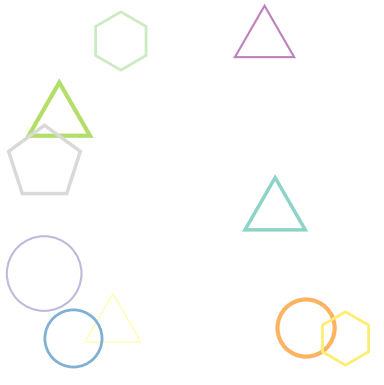[{"shape": "triangle", "thickness": 2.5, "radius": 0.45, "center": [0.715, 0.448]}, {"shape": "triangle", "thickness": 1, "radius": 0.42, "center": [0.293, 0.154]}, {"shape": "circle", "thickness": 1.5, "radius": 0.48, "center": [0.115, 0.29]}, {"shape": "circle", "thickness": 2, "radius": 0.37, "center": [0.191, 0.121]}, {"shape": "circle", "thickness": 3, "radius": 0.37, "center": [0.795, 0.148]}, {"shape": "triangle", "thickness": 3, "radius": 0.46, "center": [0.154, 0.694]}, {"shape": "pentagon", "thickness": 2.5, "radius": 0.49, "center": [0.116, 0.576]}, {"shape": "triangle", "thickness": 1.5, "radius": 0.44, "center": [0.687, 0.896]}, {"shape": "hexagon", "thickness": 2, "radius": 0.38, "center": [0.314, 0.894]}, {"shape": "hexagon", "thickness": 2, "radius": 0.35, "center": [0.897, 0.121]}]